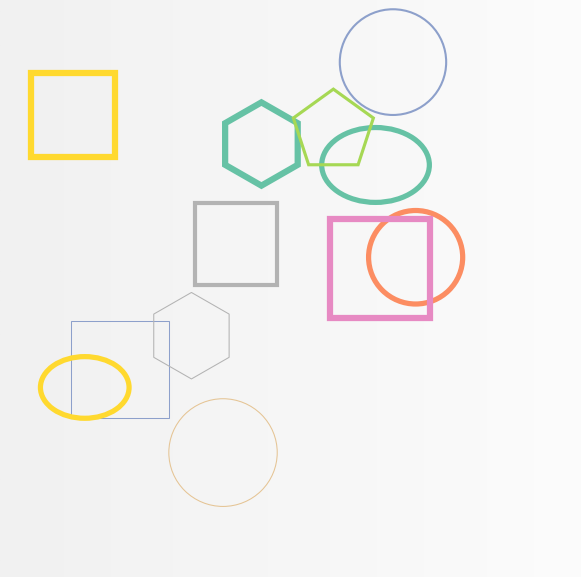[{"shape": "hexagon", "thickness": 3, "radius": 0.36, "center": [0.45, 0.75]}, {"shape": "oval", "thickness": 2.5, "radius": 0.46, "center": [0.646, 0.713]}, {"shape": "circle", "thickness": 2.5, "radius": 0.4, "center": [0.715, 0.554]}, {"shape": "square", "thickness": 0.5, "radius": 0.42, "center": [0.207, 0.359]}, {"shape": "circle", "thickness": 1, "radius": 0.46, "center": [0.676, 0.892]}, {"shape": "square", "thickness": 3, "radius": 0.43, "center": [0.654, 0.534]}, {"shape": "pentagon", "thickness": 1.5, "radius": 0.36, "center": [0.574, 0.772]}, {"shape": "square", "thickness": 3, "radius": 0.36, "center": [0.126, 0.8]}, {"shape": "oval", "thickness": 2.5, "radius": 0.38, "center": [0.146, 0.328]}, {"shape": "circle", "thickness": 0.5, "radius": 0.47, "center": [0.384, 0.215]}, {"shape": "square", "thickness": 2, "radius": 0.36, "center": [0.406, 0.577]}, {"shape": "hexagon", "thickness": 0.5, "radius": 0.37, "center": [0.329, 0.418]}]